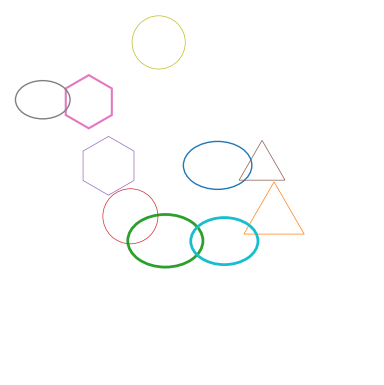[{"shape": "oval", "thickness": 1, "radius": 0.44, "center": [0.565, 0.57]}, {"shape": "triangle", "thickness": 0.5, "radius": 0.45, "center": [0.712, 0.437]}, {"shape": "oval", "thickness": 2, "radius": 0.49, "center": [0.429, 0.375]}, {"shape": "circle", "thickness": 0.5, "radius": 0.36, "center": [0.339, 0.438]}, {"shape": "hexagon", "thickness": 0.5, "radius": 0.38, "center": [0.282, 0.569]}, {"shape": "triangle", "thickness": 0.5, "radius": 0.34, "center": [0.681, 0.566]}, {"shape": "hexagon", "thickness": 1.5, "radius": 0.35, "center": [0.231, 0.736]}, {"shape": "oval", "thickness": 1, "radius": 0.35, "center": [0.111, 0.741]}, {"shape": "circle", "thickness": 0.5, "radius": 0.35, "center": [0.412, 0.89]}, {"shape": "oval", "thickness": 2, "radius": 0.44, "center": [0.583, 0.374]}]